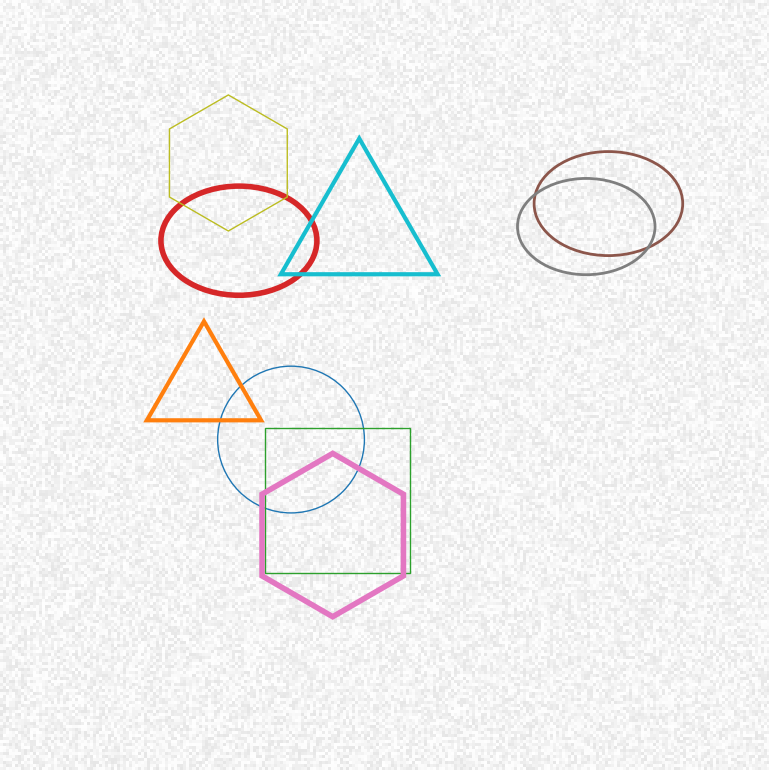[{"shape": "circle", "thickness": 0.5, "radius": 0.48, "center": [0.378, 0.429]}, {"shape": "triangle", "thickness": 1.5, "radius": 0.43, "center": [0.265, 0.497]}, {"shape": "square", "thickness": 0.5, "radius": 0.47, "center": [0.438, 0.35]}, {"shape": "oval", "thickness": 2, "radius": 0.51, "center": [0.31, 0.687]}, {"shape": "oval", "thickness": 1, "radius": 0.48, "center": [0.79, 0.736]}, {"shape": "hexagon", "thickness": 2, "radius": 0.53, "center": [0.432, 0.305]}, {"shape": "oval", "thickness": 1, "radius": 0.45, "center": [0.761, 0.706]}, {"shape": "hexagon", "thickness": 0.5, "radius": 0.44, "center": [0.297, 0.788]}, {"shape": "triangle", "thickness": 1.5, "radius": 0.59, "center": [0.467, 0.703]}]